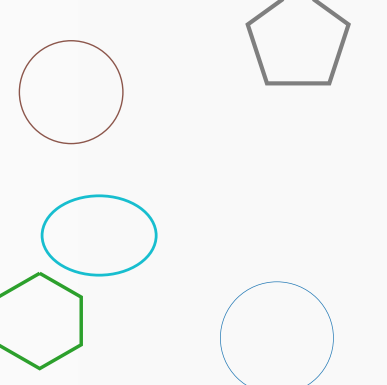[{"shape": "circle", "thickness": 0.5, "radius": 0.73, "center": [0.715, 0.122]}, {"shape": "hexagon", "thickness": 2.5, "radius": 0.62, "center": [0.102, 0.166]}, {"shape": "circle", "thickness": 1, "radius": 0.67, "center": [0.184, 0.761]}, {"shape": "pentagon", "thickness": 3, "radius": 0.68, "center": [0.769, 0.894]}, {"shape": "oval", "thickness": 2, "radius": 0.74, "center": [0.256, 0.388]}]